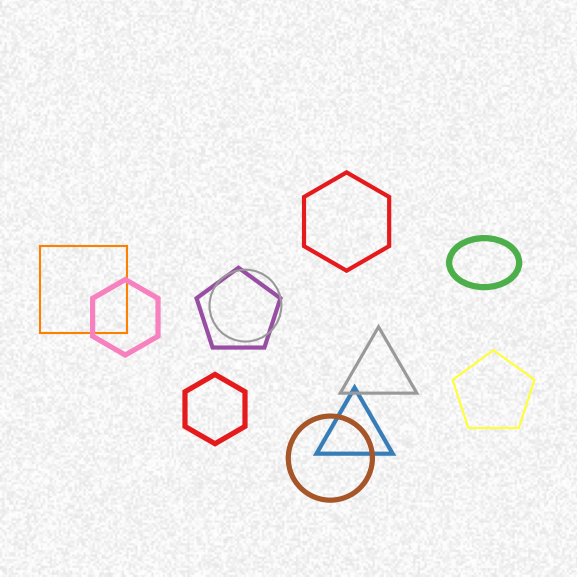[{"shape": "hexagon", "thickness": 2.5, "radius": 0.3, "center": [0.372, 0.291]}, {"shape": "hexagon", "thickness": 2, "radius": 0.43, "center": [0.6, 0.616]}, {"shape": "triangle", "thickness": 2, "radius": 0.38, "center": [0.614, 0.252]}, {"shape": "oval", "thickness": 3, "radius": 0.3, "center": [0.838, 0.544]}, {"shape": "pentagon", "thickness": 2, "radius": 0.38, "center": [0.413, 0.459]}, {"shape": "square", "thickness": 1, "radius": 0.38, "center": [0.145, 0.497]}, {"shape": "pentagon", "thickness": 1, "radius": 0.37, "center": [0.855, 0.318]}, {"shape": "circle", "thickness": 2.5, "radius": 0.36, "center": [0.572, 0.206]}, {"shape": "hexagon", "thickness": 2.5, "radius": 0.33, "center": [0.217, 0.45]}, {"shape": "triangle", "thickness": 1.5, "radius": 0.38, "center": [0.655, 0.357]}, {"shape": "circle", "thickness": 1, "radius": 0.31, "center": [0.425, 0.47]}]